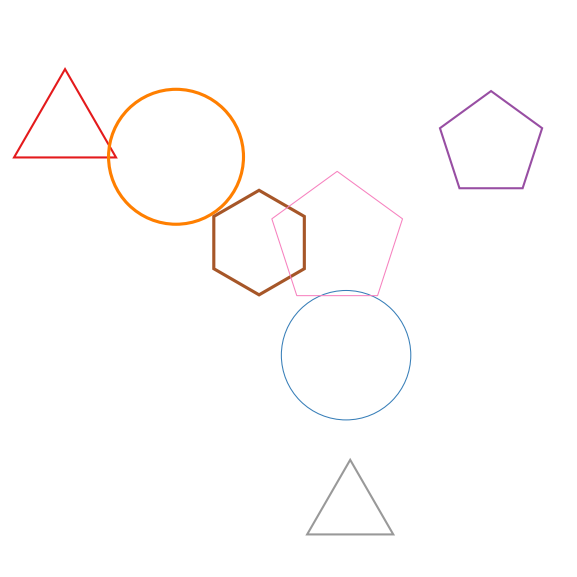[{"shape": "triangle", "thickness": 1, "radius": 0.51, "center": [0.113, 0.777]}, {"shape": "circle", "thickness": 0.5, "radius": 0.56, "center": [0.599, 0.384]}, {"shape": "pentagon", "thickness": 1, "radius": 0.47, "center": [0.85, 0.748]}, {"shape": "circle", "thickness": 1.5, "radius": 0.58, "center": [0.305, 0.728]}, {"shape": "hexagon", "thickness": 1.5, "radius": 0.45, "center": [0.449, 0.579]}, {"shape": "pentagon", "thickness": 0.5, "radius": 0.59, "center": [0.584, 0.583]}, {"shape": "triangle", "thickness": 1, "radius": 0.43, "center": [0.606, 0.117]}]